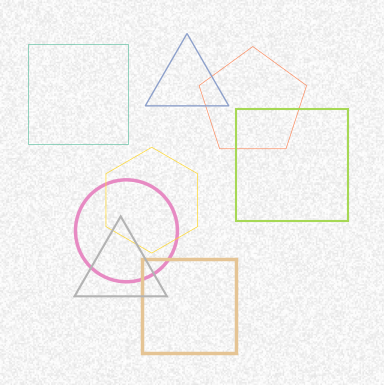[{"shape": "square", "thickness": 0.5, "radius": 0.65, "center": [0.202, 0.755]}, {"shape": "pentagon", "thickness": 0.5, "radius": 0.73, "center": [0.657, 0.732]}, {"shape": "triangle", "thickness": 1, "radius": 0.63, "center": [0.486, 0.788]}, {"shape": "circle", "thickness": 2.5, "radius": 0.66, "center": [0.328, 0.4]}, {"shape": "square", "thickness": 1.5, "radius": 0.73, "center": [0.759, 0.572]}, {"shape": "hexagon", "thickness": 0.5, "radius": 0.69, "center": [0.394, 0.48]}, {"shape": "square", "thickness": 2.5, "radius": 0.61, "center": [0.491, 0.205]}, {"shape": "triangle", "thickness": 1.5, "radius": 0.69, "center": [0.313, 0.3]}]